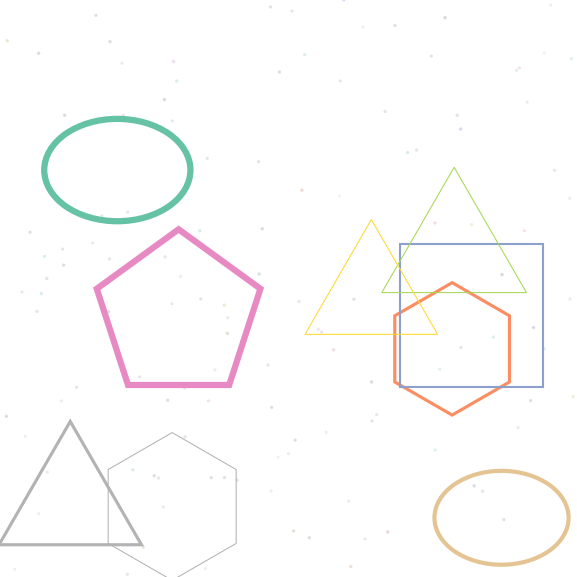[{"shape": "oval", "thickness": 3, "radius": 0.63, "center": [0.203, 0.705]}, {"shape": "hexagon", "thickness": 1.5, "radius": 0.57, "center": [0.783, 0.395]}, {"shape": "square", "thickness": 1, "radius": 0.62, "center": [0.816, 0.452]}, {"shape": "pentagon", "thickness": 3, "radius": 0.75, "center": [0.309, 0.453]}, {"shape": "triangle", "thickness": 0.5, "radius": 0.72, "center": [0.786, 0.565]}, {"shape": "triangle", "thickness": 0.5, "radius": 0.66, "center": [0.643, 0.486]}, {"shape": "oval", "thickness": 2, "radius": 0.58, "center": [0.868, 0.103]}, {"shape": "triangle", "thickness": 1.5, "radius": 0.71, "center": [0.122, 0.127]}, {"shape": "hexagon", "thickness": 0.5, "radius": 0.64, "center": [0.298, 0.122]}]